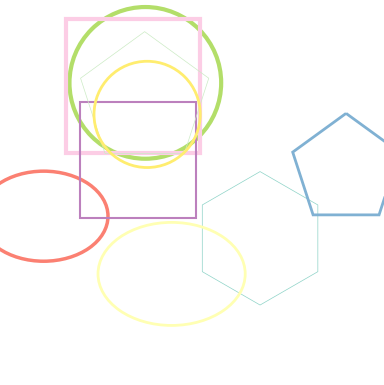[{"shape": "hexagon", "thickness": 0.5, "radius": 0.87, "center": [0.675, 0.381]}, {"shape": "oval", "thickness": 2, "radius": 0.96, "center": [0.446, 0.289]}, {"shape": "oval", "thickness": 2.5, "radius": 0.84, "center": [0.113, 0.438]}, {"shape": "pentagon", "thickness": 2, "radius": 0.73, "center": [0.899, 0.56]}, {"shape": "circle", "thickness": 3, "radius": 0.99, "center": [0.377, 0.785]}, {"shape": "square", "thickness": 3, "radius": 0.87, "center": [0.344, 0.776]}, {"shape": "square", "thickness": 1.5, "radius": 0.75, "center": [0.359, 0.583]}, {"shape": "pentagon", "thickness": 0.5, "radius": 0.88, "center": [0.376, 0.743]}, {"shape": "circle", "thickness": 2, "radius": 0.69, "center": [0.382, 0.703]}]